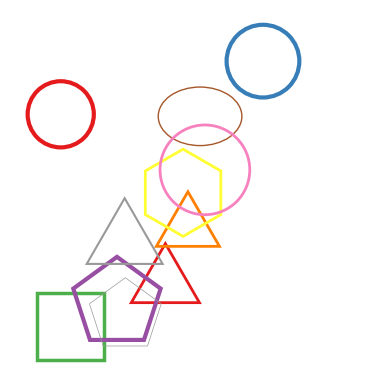[{"shape": "circle", "thickness": 3, "radius": 0.43, "center": [0.158, 0.703]}, {"shape": "triangle", "thickness": 2, "radius": 0.51, "center": [0.43, 0.265]}, {"shape": "circle", "thickness": 3, "radius": 0.47, "center": [0.683, 0.841]}, {"shape": "square", "thickness": 2.5, "radius": 0.44, "center": [0.183, 0.151]}, {"shape": "pentagon", "thickness": 3, "radius": 0.6, "center": [0.304, 0.214]}, {"shape": "triangle", "thickness": 2, "radius": 0.47, "center": [0.488, 0.407]}, {"shape": "hexagon", "thickness": 2, "radius": 0.57, "center": [0.476, 0.499]}, {"shape": "oval", "thickness": 1, "radius": 0.54, "center": [0.52, 0.698]}, {"shape": "circle", "thickness": 2, "radius": 0.58, "center": [0.532, 0.559]}, {"shape": "triangle", "thickness": 1.5, "radius": 0.57, "center": [0.324, 0.371]}, {"shape": "pentagon", "thickness": 0.5, "radius": 0.49, "center": [0.326, 0.181]}]